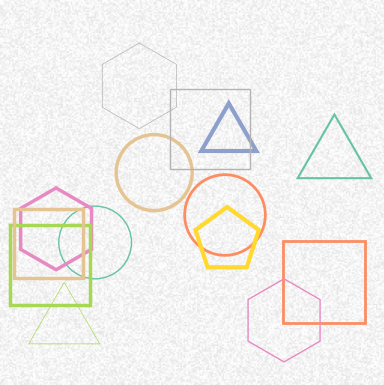[{"shape": "circle", "thickness": 1, "radius": 0.47, "center": [0.247, 0.37]}, {"shape": "triangle", "thickness": 1.5, "radius": 0.55, "center": [0.869, 0.592]}, {"shape": "square", "thickness": 2, "radius": 0.53, "center": [0.841, 0.268]}, {"shape": "circle", "thickness": 2, "radius": 0.52, "center": [0.584, 0.442]}, {"shape": "triangle", "thickness": 3, "radius": 0.41, "center": [0.594, 0.649]}, {"shape": "hexagon", "thickness": 2.5, "radius": 0.53, "center": [0.146, 0.406]}, {"shape": "hexagon", "thickness": 1, "radius": 0.54, "center": [0.738, 0.168]}, {"shape": "square", "thickness": 2.5, "radius": 0.52, "center": [0.129, 0.312]}, {"shape": "triangle", "thickness": 0.5, "radius": 0.53, "center": [0.167, 0.16]}, {"shape": "pentagon", "thickness": 3, "radius": 0.43, "center": [0.59, 0.376]}, {"shape": "circle", "thickness": 2.5, "radius": 0.49, "center": [0.4, 0.552]}, {"shape": "square", "thickness": 2.5, "radius": 0.45, "center": [0.125, 0.367]}, {"shape": "hexagon", "thickness": 0.5, "radius": 0.56, "center": [0.362, 0.777]}, {"shape": "square", "thickness": 1, "radius": 0.52, "center": [0.545, 0.664]}]